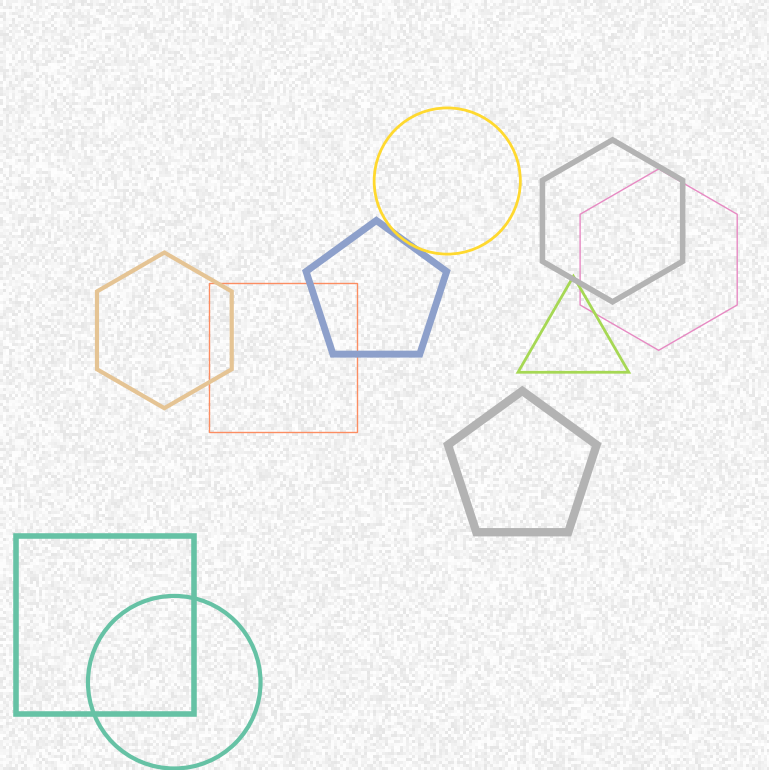[{"shape": "circle", "thickness": 1.5, "radius": 0.56, "center": [0.226, 0.114]}, {"shape": "square", "thickness": 2, "radius": 0.58, "center": [0.136, 0.189]}, {"shape": "square", "thickness": 0.5, "radius": 0.48, "center": [0.368, 0.536]}, {"shape": "pentagon", "thickness": 2.5, "radius": 0.48, "center": [0.489, 0.618]}, {"shape": "hexagon", "thickness": 0.5, "radius": 0.59, "center": [0.855, 0.663]}, {"shape": "triangle", "thickness": 1, "radius": 0.42, "center": [0.745, 0.558]}, {"shape": "circle", "thickness": 1, "radius": 0.47, "center": [0.581, 0.765]}, {"shape": "hexagon", "thickness": 1.5, "radius": 0.51, "center": [0.213, 0.571]}, {"shape": "hexagon", "thickness": 2, "radius": 0.53, "center": [0.796, 0.713]}, {"shape": "pentagon", "thickness": 3, "radius": 0.51, "center": [0.678, 0.391]}]